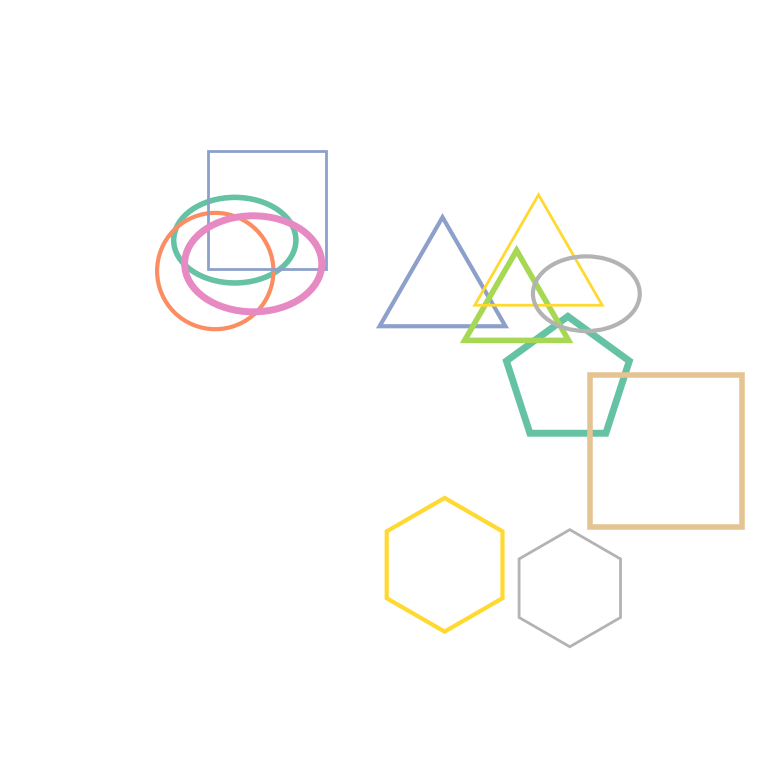[{"shape": "pentagon", "thickness": 2.5, "radius": 0.42, "center": [0.737, 0.505]}, {"shape": "oval", "thickness": 2, "radius": 0.4, "center": [0.305, 0.688]}, {"shape": "circle", "thickness": 1.5, "radius": 0.38, "center": [0.28, 0.648]}, {"shape": "square", "thickness": 1, "radius": 0.38, "center": [0.347, 0.727]}, {"shape": "triangle", "thickness": 1.5, "radius": 0.47, "center": [0.575, 0.623]}, {"shape": "oval", "thickness": 2.5, "radius": 0.45, "center": [0.329, 0.657]}, {"shape": "triangle", "thickness": 2, "radius": 0.39, "center": [0.671, 0.597]}, {"shape": "triangle", "thickness": 1, "radius": 0.48, "center": [0.699, 0.651]}, {"shape": "hexagon", "thickness": 1.5, "radius": 0.43, "center": [0.577, 0.267]}, {"shape": "square", "thickness": 2, "radius": 0.49, "center": [0.865, 0.414]}, {"shape": "oval", "thickness": 1.5, "radius": 0.35, "center": [0.762, 0.619]}, {"shape": "hexagon", "thickness": 1, "radius": 0.38, "center": [0.74, 0.236]}]